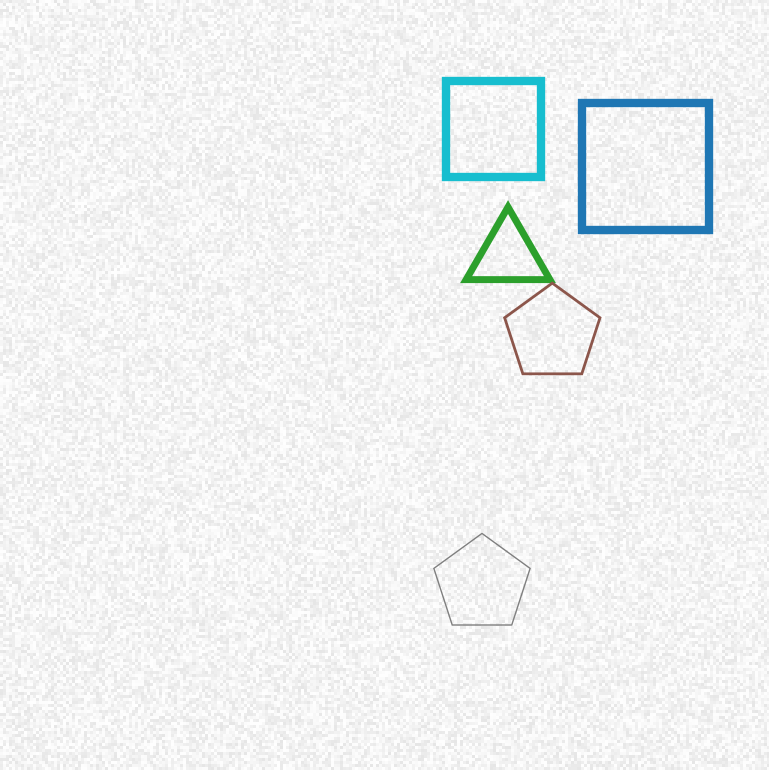[{"shape": "square", "thickness": 3, "radius": 0.41, "center": [0.838, 0.784]}, {"shape": "triangle", "thickness": 2.5, "radius": 0.31, "center": [0.66, 0.668]}, {"shape": "pentagon", "thickness": 1, "radius": 0.33, "center": [0.717, 0.567]}, {"shape": "pentagon", "thickness": 0.5, "radius": 0.33, "center": [0.626, 0.241]}, {"shape": "square", "thickness": 3, "radius": 0.31, "center": [0.641, 0.832]}]